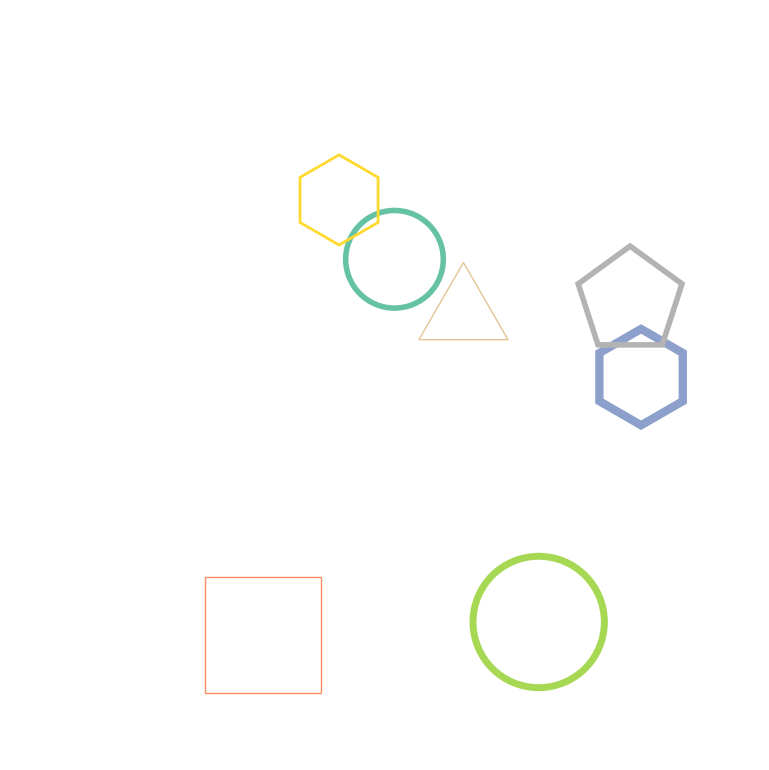[{"shape": "circle", "thickness": 2, "radius": 0.32, "center": [0.512, 0.663]}, {"shape": "square", "thickness": 0.5, "radius": 0.38, "center": [0.342, 0.175]}, {"shape": "hexagon", "thickness": 3, "radius": 0.31, "center": [0.833, 0.51]}, {"shape": "circle", "thickness": 2.5, "radius": 0.43, "center": [0.7, 0.192]}, {"shape": "hexagon", "thickness": 1, "radius": 0.29, "center": [0.44, 0.74]}, {"shape": "triangle", "thickness": 0.5, "radius": 0.33, "center": [0.602, 0.592]}, {"shape": "pentagon", "thickness": 2, "radius": 0.35, "center": [0.818, 0.609]}]